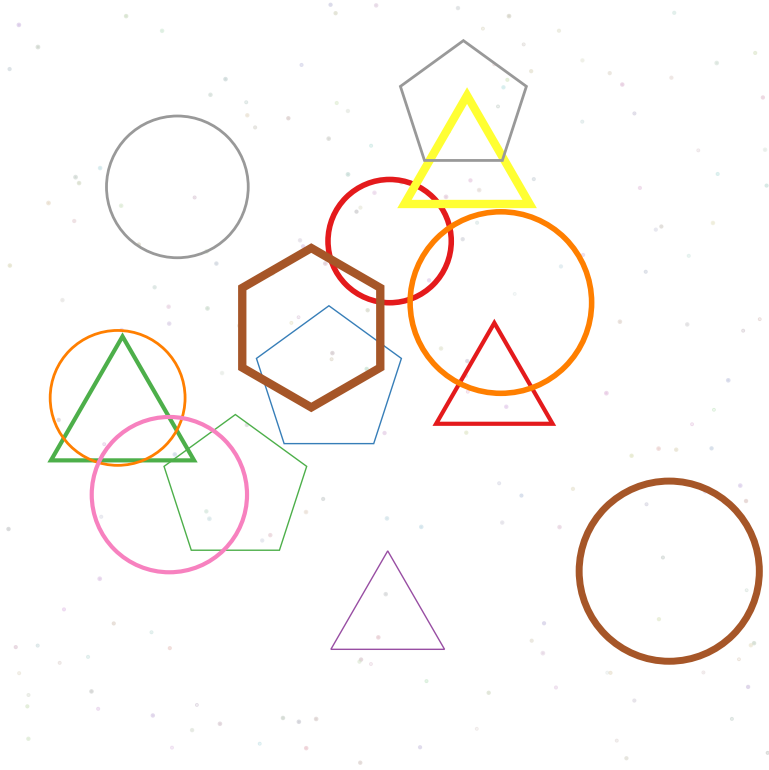[{"shape": "circle", "thickness": 2, "radius": 0.4, "center": [0.506, 0.687]}, {"shape": "triangle", "thickness": 1.5, "radius": 0.44, "center": [0.642, 0.493]}, {"shape": "pentagon", "thickness": 0.5, "radius": 0.49, "center": [0.427, 0.504]}, {"shape": "pentagon", "thickness": 0.5, "radius": 0.49, "center": [0.306, 0.364]}, {"shape": "triangle", "thickness": 1.5, "radius": 0.54, "center": [0.159, 0.456]}, {"shape": "triangle", "thickness": 0.5, "radius": 0.43, "center": [0.504, 0.199]}, {"shape": "circle", "thickness": 1, "radius": 0.44, "center": [0.153, 0.483]}, {"shape": "circle", "thickness": 2, "radius": 0.59, "center": [0.65, 0.607]}, {"shape": "triangle", "thickness": 3, "radius": 0.47, "center": [0.607, 0.782]}, {"shape": "hexagon", "thickness": 3, "radius": 0.52, "center": [0.404, 0.574]}, {"shape": "circle", "thickness": 2.5, "radius": 0.59, "center": [0.869, 0.258]}, {"shape": "circle", "thickness": 1.5, "radius": 0.5, "center": [0.22, 0.358]}, {"shape": "circle", "thickness": 1, "radius": 0.46, "center": [0.23, 0.757]}, {"shape": "pentagon", "thickness": 1, "radius": 0.43, "center": [0.602, 0.861]}]